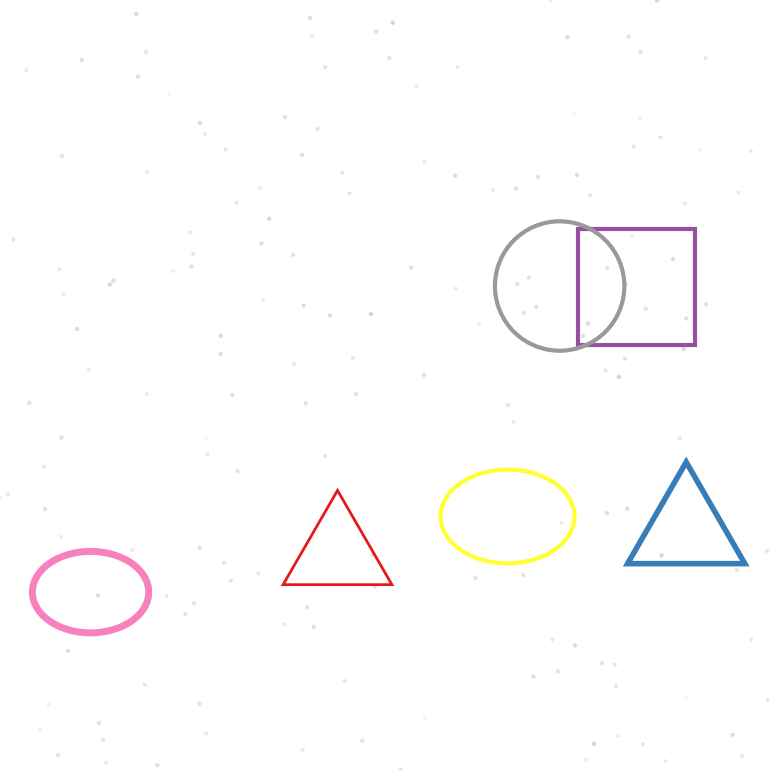[{"shape": "triangle", "thickness": 1, "radius": 0.41, "center": [0.438, 0.281]}, {"shape": "triangle", "thickness": 2, "radius": 0.44, "center": [0.891, 0.312]}, {"shape": "square", "thickness": 1.5, "radius": 0.38, "center": [0.826, 0.627]}, {"shape": "oval", "thickness": 1.5, "radius": 0.43, "center": [0.659, 0.329]}, {"shape": "oval", "thickness": 2.5, "radius": 0.38, "center": [0.118, 0.231]}, {"shape": "circle", "thickness": 1.5, "radius": 0.42, "center": [0.727, 0.629]}]